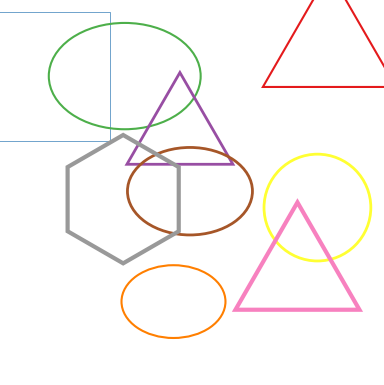[{"shape": "triangle", "thickness": 1.5, "radius": 1.0, "center": [0.856, 0.874]}, {"shape": "square", "thickness": 0.5, "radius": 0.84, "center": [0.119, 0.801]}, {"shape": "oval", "thickness": 1.5, "radius": 0.99, "center": [0.324, 0.802]}, {"shape": "triangle", "thickness": 2, "radius": 0.79, "center": [0.467, 0.653]}, {"shape": "oval", "thickness": 1.5, "radius": 0.68, "center": [0.451, 0.217]}, {"shape": "circle", "thickness": 2, "radius": 0.69, "center": [0.824, 0.461]}, {"shape": "oval", "thickness": 2, "radius": 0.81, "center": [0.493, 0.503]}, {"shape": "triangle", "thickness": 3, "radius": 0.93, "center": [0.773, 0.288]}, {"shape": "hexagon", "thickness": 3, "radius": 0.83, "center": [0.32, 0.483]}]